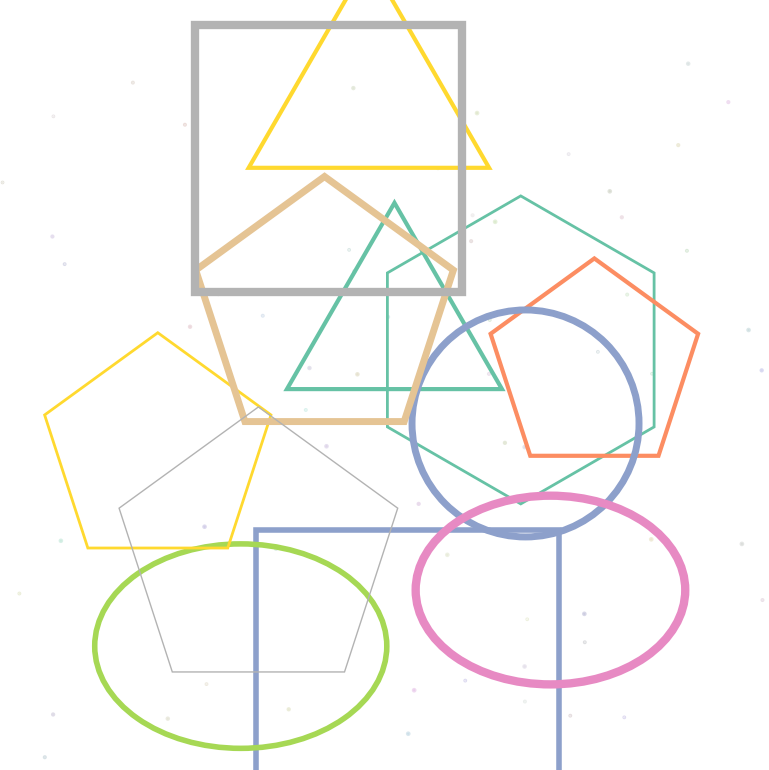[{"shape": "triangle", "thickness": 1.5, "radius": 0.81, "center": [0.512, 0.575]}, {"shape": "hexagon", "thickness": 1, "radius": 1.0, "center": [0.676, 0.546]}, {"shape": "pentagon", "thickness": 1.5, "radius": 0.71, "center": [0.772, 0.523]}, {"shape": "circle", "thickness": 2.5, "radius": 0.74, "center": [0.682, 0.45]}, {"shape": "square", "thickness": 2, "radius": 0.98, "center": [0.529, 0.115]}, {"shape": "oval", "thickness": 3, "radius": 0.88, "center": [0.715, 0.234]}, {"shape": "oval", "thickness": 2, "radius": 0.95, "center": [0.313, 0.161]}, {"shape": "triangle", "thickness": 1.5, "radius": 0.9, "center": [0.479, 0.872]}, {"shape": "pentagon", "thickness": 1, "radius": 0.77, "center": [0.205, 0.413]}, {"shape": "pentagon", "thickness": 2.5, "radius": 0.88, "center": [0.421, 0.595]}, {"shape": "square", "thickness": 3, "radius": 0.87, "center": [0.427, 0.795]}, {"shape": "pentagon", "thickness": 0.5, "radius": 0.95, "center": [0.336, 0.281]}]